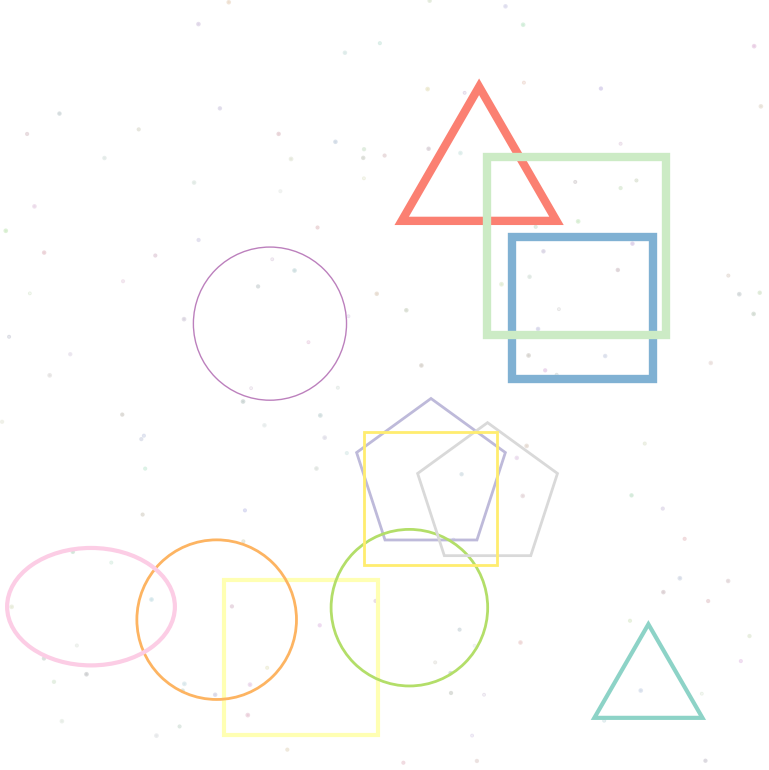[{"shape": "triangle", "thickness": 1.5, "radius": 0.41, "center": [0.842, 0.108]}, {"shape": "square", "thickness": 1.5, "radius": 0.5, "center": [0.391, 0.146]}, {"shape": "pentagon", "thickness": 1, "radius": 0.51, "center": [0.56, 0.381]}, {"shape": "triangle", "thickness": 3, "radius": 0.58, "center": [0.622, 0.771]}, {"shape": "square", "thickness": 3, "radius": 0.46, "center": [0.757, 0.6]}, {"shape": "circle", "thickness": 1, "radius": 0.52, "center": [0.281, 0.195]}, {"shape": "circle", "thickness": 1, "radius": 0.51, "center": [0.532, 0.211]}, {"shape": "oval", "thickness": 1.5, "radius": 0.54, "center": [0.118, 0.212]}, {"shape": "pentagon", "thickness": 1, "radius": 0.48, "center": [0.633, 0.356]}, {"shape": "circle", "thickness": 0.5, "radius": 0.5, "center": [0.351, 0.58]}, {"shape": "square", "thickness": 3, "radius": 0.58, "center": [0.748, 0.681]}, {"shape": "square", "thickness": 1, "radius": 0.43, "center": [0.56, 0.352]}]